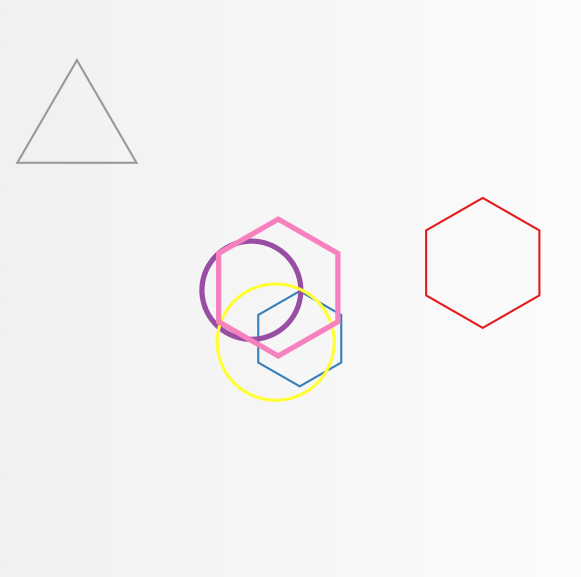[{"shape": "hexagon", "thickness": 1, "radius": 0.56, "center": [0.831, 0.544]}, {"shape": "hexagon", "thickness": 1, "radius": 0.41, "center": [0.516, 0.413]}, {"shape": "circle", "thickness": 2.5, "radius": 0.43, "center": [0.432, 0.497]}, {"shape": "circle", "thickness": 1.5, "radius": 0.5, "center": [0.474, 0.407]}, {"shape": "hexagon", "thickness": 2.5, "radius": 0.59, "center": [0.479, 0.501]}, {"shape": "triangle", "thickness": 1, "radius": 0.59, "center": [0.132, 0.776]}]